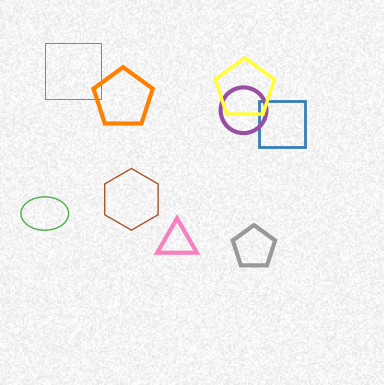[{"shape": "square", "thickness": 0.5, "radius": 0.36, "center": [0.19, 0.815]}, {"shape": "square", "thickness": 2, "radius": 0.3, "center": [0.732, 0.679]}, {"shape": "oval", "thickness": 1, "radius": 0.31, "center": [0.116, 0.445]}, {"shape": "circle", "thickness": 3, "radius": 0.3, "center": [0.632, 0.714]}, {"shape": "pentagon", "thickness": 3, "radius": 0.4, "center": [0.32, 0.745]}, {"shape": "pentagon", "thickness": 2.5, "radius": 0.4, "center": [0.636, 0.769]}, {"shape": "hexagon", "thickness": 1, "radius": 0.4, "center": [0.341, 0.482]}, {"shape": "triangle", "thickness": 3, "radius": 0.3, "center": [0.46, 0.373]}, {"shape": "pentagon", "thickness": 3, "radius": 0.29, "center": [0.66, 0.358]}]